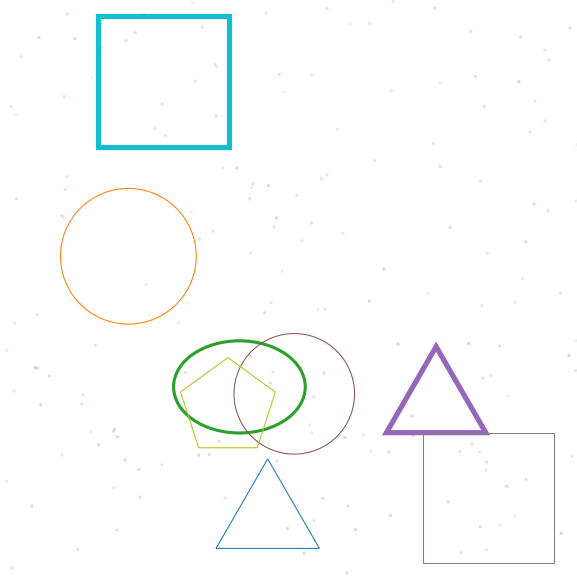[{"shape": "triangle", "thickness": 0.5, "radius": 0.52, "center": [0.464, 0.101]}, {"shape": "circle", "thickness": 0.5, "radius": 0.59, "center": [0.222, 0.555]}, {"shape": "oval", "thickness": 1.5, "radius": 0.57, "center": [0.415, 0.329]}, {"shape": "triangle", "thickness": 2.5, "radius": 0.5, "center": [0.755, 0.3]}, {"shape": "circle", "thickness": 0.5, "radius": 0.52, "center": [0.51, 0.317]}, {"shape": "square", "thickness": 0.5, "radius": 0.56, "center": [0.846, 0.137]}, {"shape": "pentagon", "thickness": 0.5, "radius": 0.43, "center": [0.395, 0.294]}, {"shape": "square", "thickness": 2.5, "radius": 0.56, "center": [0.283, 0.858]}]